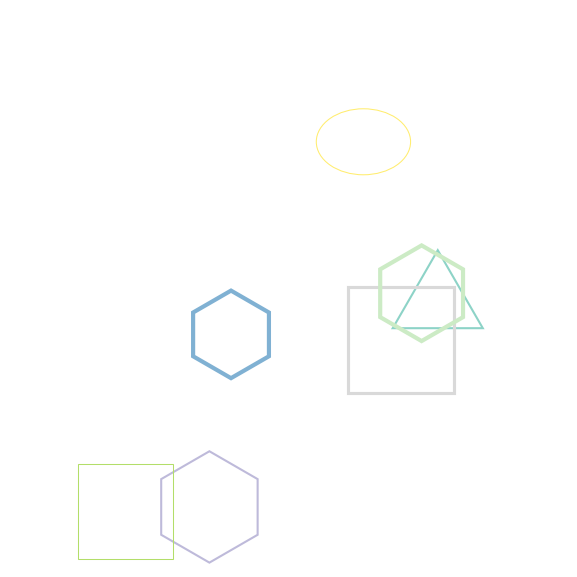[{"shape": "triangle", "thickness": 1, "radius": 0.45, "center": [0.758, 0.476]}, {"shape": "hexagon", "thickness": 1, "radius": 0.48, "center": [0.363, 0.121]}, {"shape": "hexagon", "thickness": 2, "radius": 0.38, "center": [0.4, 0.42]}, {"shape": "square", "thickness": 0.5, "radius": 0.41, "center": [0.217, 0.113]}, {"shape": "square", "thickness": 1.5, "radius": 0.46, "center": [0.694, 0.41]}, {"shape": "hexagon", "thickness": 2, "radius": 0.41, "center": [0.73, 0.491]}, {"shape": "oval", "thickness": 0.5, "radius": 0.41, "center": [0.629, 0.754]}]